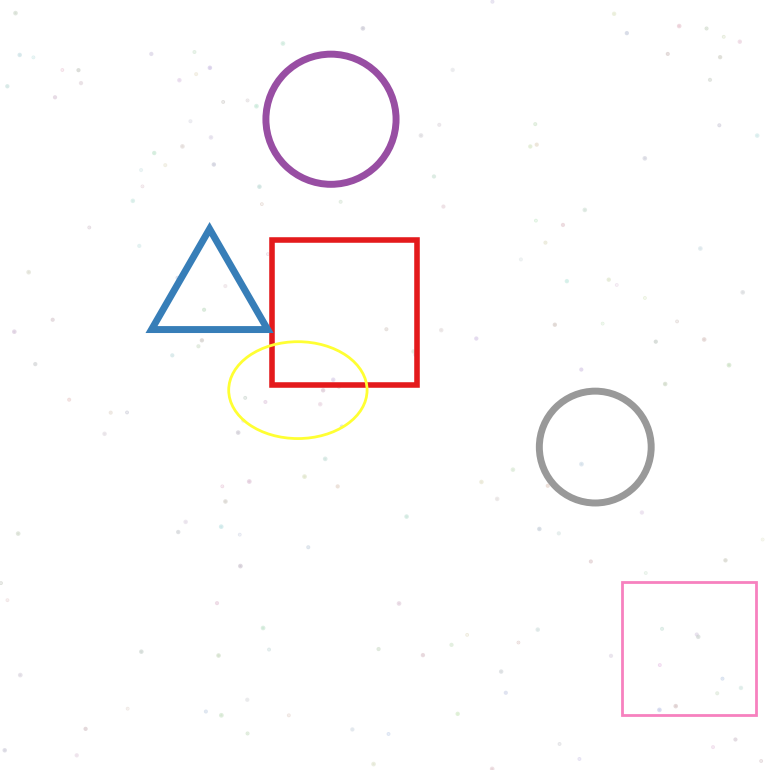[{"shape": "square", "thickness": 2, "radius": 0.47, "center": [0.447, 0.594]}, {"shape": "triangle", "thickness": 2.5, "radius": 0.44, "center": [0.272, 0.616]}, {"shape": "circle", "thickness": 2.5, "radius": 0.42, "center": [0.43, 0.845]}, {"shape": "oval", "thickness": 1, "radius": 0.45, "center": [0.387, 0.493]}, {"shape": "square", "thickness": 1, "radius": 0.43, "center": [0.895, 0.158]}, {"shape": "circle", "thickness": 2.5, "radius": 0.36, "center": [0.773, 0.419]}]